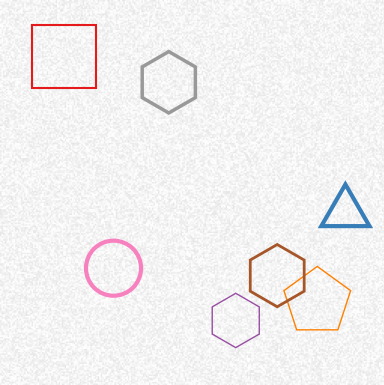[{"shape": "square", "thickness": 1.5, "radius": 0.41, "center": [0.167, 0.853]}, {"shape": "triangle", "thickness": 3, "radius": 0.36, "center": [0.897, 0.449]}, {"shape": "hexagon", "thickness": 1, "radius": 0.35, "center": [0.612, 0.168]}, {"shape": "pentagon", "thickness": 1, "radius": 0.46, "center": [0.824, 0.217]}, {"shape": "hexagon", "thickness": 2, "radius": 0.4, "center": [0.72, 0.284]}, {"shape": "circle", "thickness": 3, "radius": 0.36, "center": [0.295, 0.303]}, {"shape": "hexagon", "thickness": 2.5, "radius": 0.4, "center": [0.438, 0.786]}]